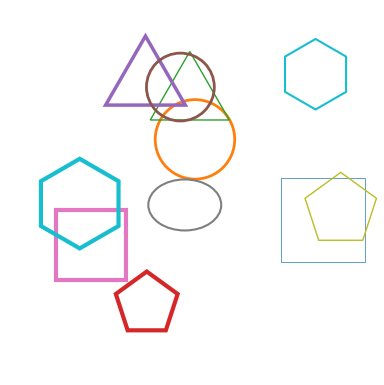[{"shape": "square", "thickness": 0.5, "radius": 0.55, "center": [0.839, 0.429]}, {"shape": "circle", "thickness": 2, "radius": 0.52, "center": [0.506, 0.638]}, {"shape": "triangle", "thickness": 1, "radius": 0.59, "center": [0.493, 0.748]}, {"shape": "pentagon", "thickness": 3, "radius": 0.42, "center": [0.381, 0.21]}, {"shape": "triangle", "thickness": 2.5, "radius": 0.6, "center": [0.378, 0.787]}, {"shape": "circle", "thickness": 2, "radius": 0.44, "center": [0.469, 0.774]}, {"shape": "square", "thickness": 3, "radius": 0.46, "center": [0.236, 0.364]}, {"shape": "oval", "thickness": 1.5, "radius": 0.47, "center": [0.48, 0.468]}, {"shape": "pentagon", "thickness": 1, "radius": 0.49, "center": [0.885, 0.455]}, {"shape": "hexagon", "thickness": 1.5, "radius": 0.46, "center": [0.82, 0.807]}, {"shape": "hexagon", "thickness": 3, "radius": 0.58, "center": [0.207, 0.471]}]